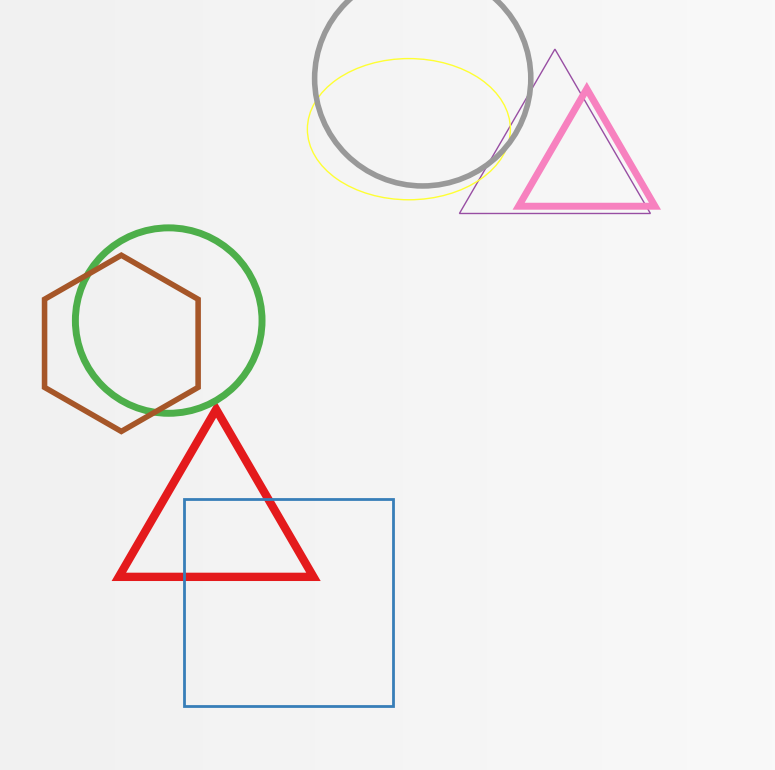[{"shape": "triangle", "thickness": 3, "radius": 0.72, "center": [0.279, 0.323]}, {"shape": "square", "thickness": 1, "radius": 0.67, "center": [0.372, 0.218]}, {"shape": "circle", "thickness": 2.5, "radius": 0.6, "center": [0.218, 0.584]}, {"shape": "triangle", "thickness": 0.5, "radius": 0.71, "center": [0.716, 0.794]}, {"shape": "oval", "thickness": 0.5, "radius": 0.65, "center": [0.528, 0.832]}, {"shape": "hexagon", "thickness": 2, "radius": 0.57, "center": [0.157, 0.554]}, {"shape": "triangle", "thickness": 2.5, "radius": 0.51, "center": [0.757, 0.783]}, {"shape": "circle", "thickness": 2, "radius": 0.7, "center": [0.545, 0.898]}]